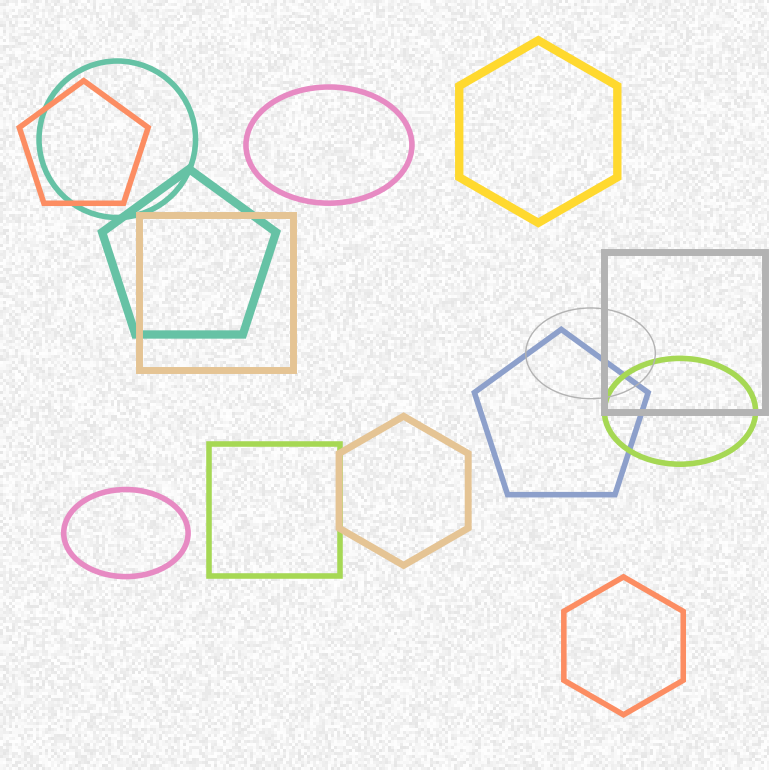[{"shape": "pentagon", "thickness": 3, "radius": 0.59, "center": [0.246, 0.662]}, {"shape": "circle", "thickness": 2, "radius": 0.51, "center": [0.152, 0.819]}, {"shape": "pentagon", "thickness": 2, "radius": 0.44, "center": [0.109, 0.807]}, {"shape": "hexagon", "thickness": 2, "radius": 0.45, "center": [0.81, 0.161]}, {"shape": "pentagon", "thickness": 2, "radius": 0.59, "center": [0.729, 0.454]}, {"shape": "oval", "thickness": 2, "radius": 0.4, "center": [0.164, 0.308]}, {"shape": "oval", "thickness": 2, "radius": 0.54, "center": [0.427, 0.812]}, {"shape": "square", "thickness": 2, "radius": 0.43, "center": [0.356, 0.338]}, {"shape": "oval", "thickness": 2, "radius": 0.49, "center": [0.883, 0.466]}, {"shape": "hexagon", "thickness": 3, "radius": 0.59, "center": [0.699, 0.829]}, {"shape": "hexagon", "thickness": 2.5, "radius": 0.48, "center": [0.524, 0.363]}, {"shape": "square", "thickness": 2.5, "radius": 0.5, "center": [0.28, 0.62]}, {"shape": "oval", "thickness": 0.5, "radius": 0.42, "center": [0.767, 0.541]}, {"shape": "square", "thickness": 2.5, "radius": 0.52, "center": [0.889, 0.569]}]